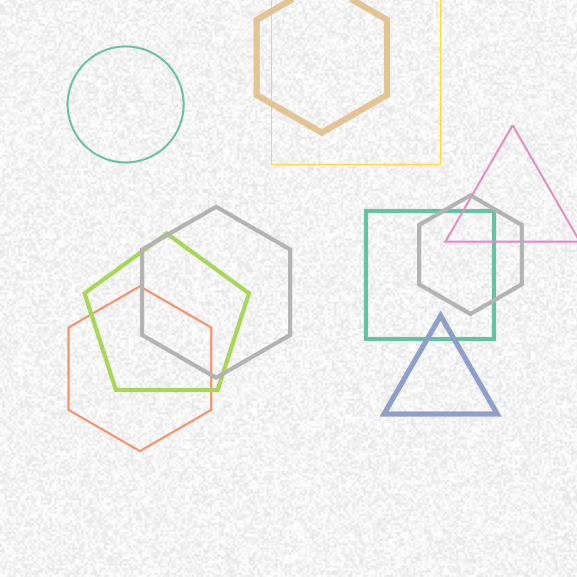[{"shape": "circle", "thickness": 1, "radius": 0.5, "center": [0.218, 0.818]}, {"shape": "square", "thickness": 2, "radius": 0.55, "center": [0.745, 0.523]}, {"shape": "hexagon", "thickness": 1, "radius": 0.71, "center": [0.242, 0.361]}, {"shape": "triangle", "thickness": 2.5, "radius": 0.57, "center": [0.763, 0.339]}, {"shape": "triangle", "thickness": 1, "radius": 0.67, "center": [0.888, 0.648]}, {"shape": "pentagon", "thickness": 2, "radius": 0.75, "center": [0.289, 0.445]}, {"shape": "square", "thickness": 0.5, "radius": 0.73, "center": [0.616, 0.861]}, {"shape": "hexagon", "thickness": 3, "radius": 0.65, "center": [0.557, 0.9]}, {"shape": "hexagon", "thickness": 2, "radius": 0.51, "center": [0.815, 0.558]}, {"shape": "hexagon", "thickness": 2, "radius": 0.74, "center": [0.374, 0.493]}]